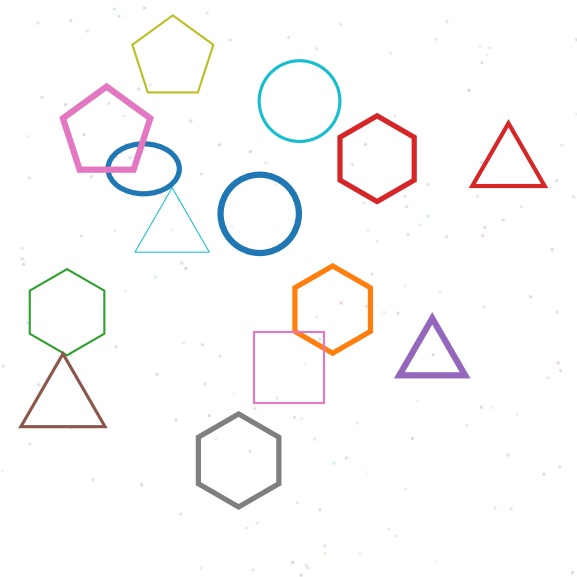[{"shape": "oval", "thickness": 2.5, "radius": 0.31, "center": [0.249, 0.707]}, {"shape": "circle", "thickness": 3, "radius": 0.34, "center": [0.45, 0.629]}, {"shape": "hexagon", "thickness": 2.5, "radius": 0.38, "center": [0.576, 0.463]}, {"shape": "hexagon", "thickness": 1, "radius": 0.37, "center": [0.116, 0.459]}, {"shape": "triangle", "thickness": 2, "radius": 0.36, "center": [0.88, 0.713]}, {"shape": "hexagon", "thickness": 2.5, "radius": 0.37, "center": [0.653, 0.724]}, {"shape": "triangle", "thickness": 3, "radius": 0.33, "center": [0.748, 0.382]}, {"shape": "triangle", "thickness": 1.5, "radius": 0.42, "center": [0.109, 0.302]}, {"shape": "square", "thickness": 1, "radius": 0.3, "center": [0.5, 0.363]}, {"shape": "pentagon", "thickness": 3, "radius": 0.4, "center": [0.185, 0.77]}, {"shape": "hexagon", "thickness": 2.5, "radius": 0.4, "center": [0.413, 0.202]}, {"shape": "pentagon", "thickness": 1, "radius": 0.37, "center": [0.299, 0.899]}, {"shape": "circle", "thickness": 1.5, "radius": 0.35, "center": [0.519, 0.824]}, {"shape": "triangle", "thickness": 0.5, "radius": 0.37, "center": [0.298, 0.6]}]